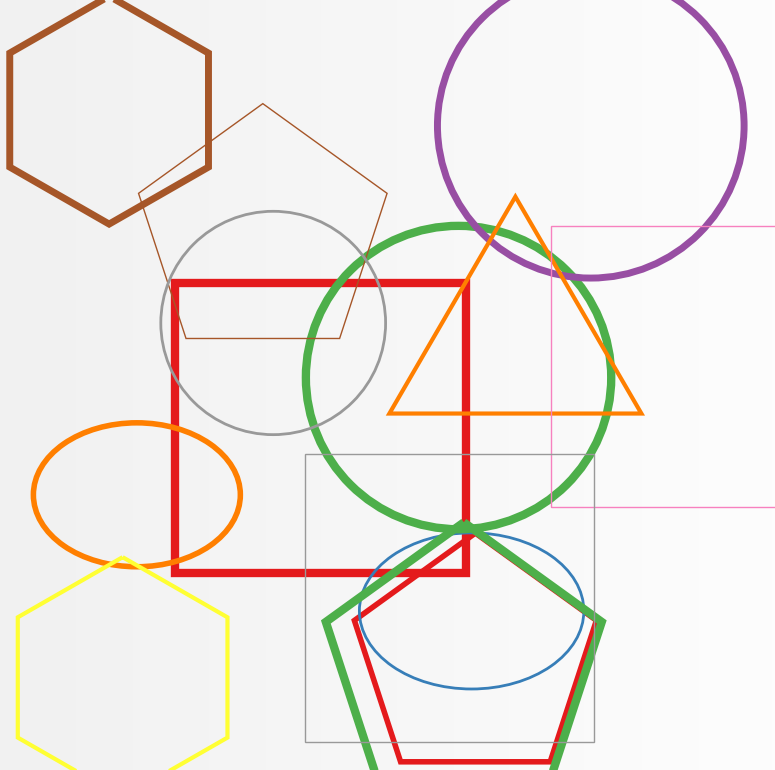[{"shape": "square", "thickness": 3, "radius": 0.94, "center": [0.414, 0.444]}, {"shape": "pentagon", "thickness": 2, "radius": 0.82, "center": [0.613, 0.143]}, {"shape": "oval", "thickness": 1, "radius": 0.72, "center": [0.609, 0.207]}, {"shape": "pentagon", "thickness": 3, "radius": 0.94, "center": [0.598, 0.134]}, {"shape": "circle", "thickness": 3, "radius": 0.98, "center": [0.592, 0.51]}, {"shape": "circle", "thickness": 2.5, "radius": 0.99, "center": [0.762, 0.837]}, {"shape": "oval", "thickness": 2, "radius": 0.67, "center": [0.177, 0.357]}, {"shape": "triangle", "thickness": 1.5, "radius": 0.94, "center": [0.665, 0.557]}, {"shape": "hexagon", "thickness": 1.5, "radius": 0.78, "center": [0.158, 0.12]}, {"shape": "hexagon", "thickness": 2.5, "radius": 0.74, "center": [0.141, 0.857]}, {"shape": "pentagon", "thickness": 0.5, "radius": 0.84, "center": [0.339, 0.697]}, {"shape": "square", "thickness": 0.5, "radius": 0.91, "center": [0.893, 0.525]}, {"shape": "square", "thickness": 0.5, "radius": 0.93, "center": [0.58, 0.224]}, {"shape": "circle", "thickness": 1, "radius": 0.73, "center": [0.353, 0.581]}]